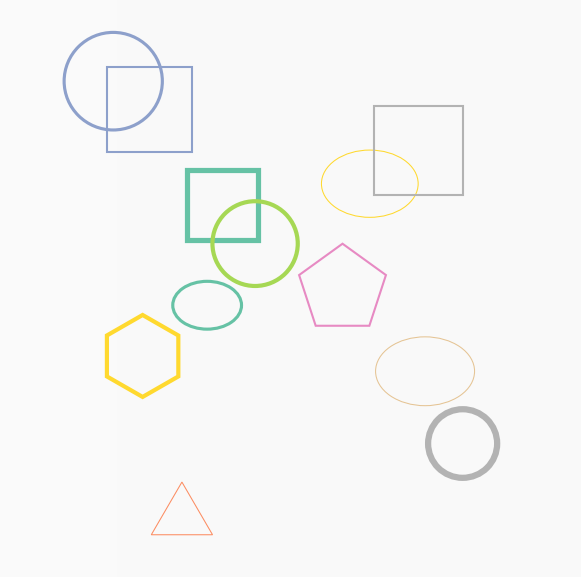[{"shape": "square", "thickness": 2.5, "radius": 0.3, "center": [0.382, 0.645]}, {"shape": "oval", "thickness": 1.5, "radius": 0.3, "center": [0.356, 0.471]}, {"shape": "triangle", "thickness": 0.5, "radius": 0.3, "center": [0.313, 0.104]}, {"shape": "square", "thickness": 1, "radius": 0.37, "center": [0.258, 0.809]}, {"shape": "circle", "thickness": 1.5, "radius": 0.42, "center": [0.195, 0.859]}, {"shape": "pentagon", "thickness": 1, "radius": 0.39, "center": [0.589, 0.499]}, {"shape": "circle", "thickness": 2, "radius": 0.37, "center": [0.439, 0.577]}, {"shape": "hexagon", "thickness": 2, "radius": 0.35, "center": [0.245, 0.383]}, {"shape": "oval", "thickness": 0.5, "radius": 0.42, "center": [0.636, 0.681]}, {"shape": "oval", "thickness": 0.5, "radius": 0.43, "center": [0.731, 0.356]}, {"shape": "square", "thickness": 1, "radius": 0.38, "center": [0.72, 0.738]}, {"shape": "circle", "thickness": 3, "radius": 0.3, "center": [0.796, 0.231]}]